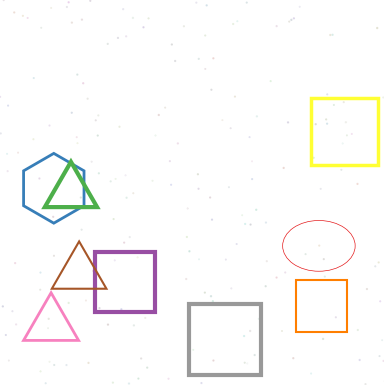[{"shape": "oval", "thickness": 0.5, "radius": 0.47, "center": [0.828, 0.361]}, {"shape": "hexagon", "thickness": 2, "radius": 0.45, "center": [0.14, 0.511]}, {"shape": "triangle", "thickness": 3, "radius": 0.39, "center": [0.184, 0.501]}, {"shape": "square", "thickness": 3, "radius": 0.39, "center": [0.325, 0.267]}, {"shape": "square", "thickness": 1.5, "radius": 0.34, "center": [0.835, 0.206]}, {"shape": "square", "thickness": 2.5, "radius": 0.44, "center": [0.895, 0.658]}, {"shape": "triangle", "thickness": 1.5, "radius": 0.41, "center": [0.206, 0.291]}, {"shape": "triangle", "thickness": 2, "radius": 0.41, "center": [0.133, 0.157]}, {"shape": "square", "thickness": 3, "radius": 0.46, "center": [0.584, 0.119]}]